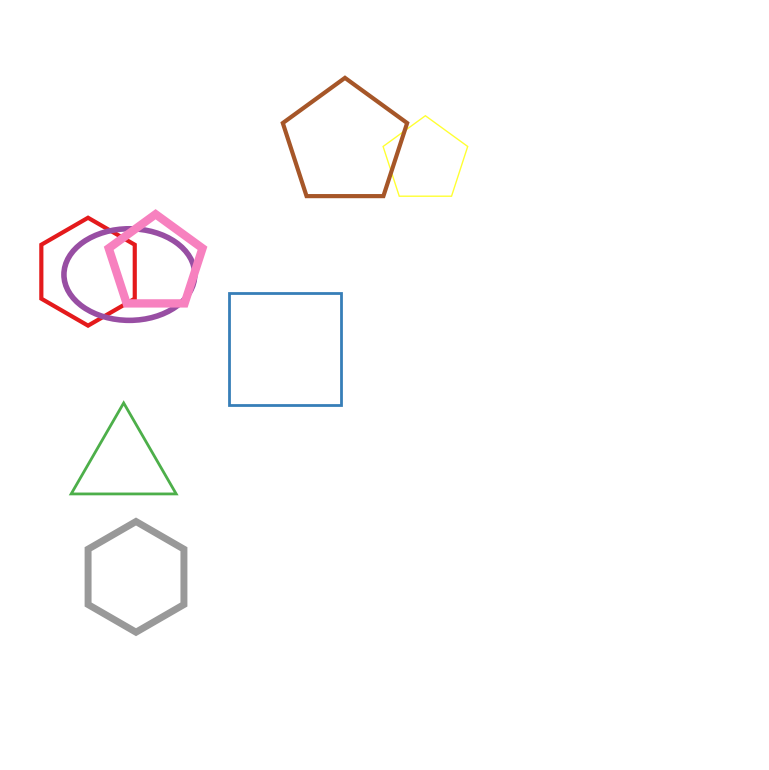[{"shape": "hexagon", "thickness": 1.5, "radius": 0.35, "center": [0.114, 0.647]}, {"shape": "square", "thickness": 1, "radius": 0.37, "center": [0.37, 0.547]}, {"shape": "triangle", "thickness": 1, "radius": 0.39, "center": [0.161, 0.398]}, {"shape": "oval", "thickness": 2, "radius": 0.42, "center": [0.168, 0.643]}, {"shape": "pentagon", "thickness": 0.5, "radius": 0.29, "center": [0.552, 0.792]}, {"shape": "pentagon", "thickness": 1.5, "radius": 0.42, "center": [0.448, 0.814]}, {"shape": "pentagon", "thickness": 3, "radius": 0.32, "center": [0.202, 0.658]}, {"shape": "hexagon", "thickness": 2.5, "radius": 0.36, "center": [0.177, 0.251]}]